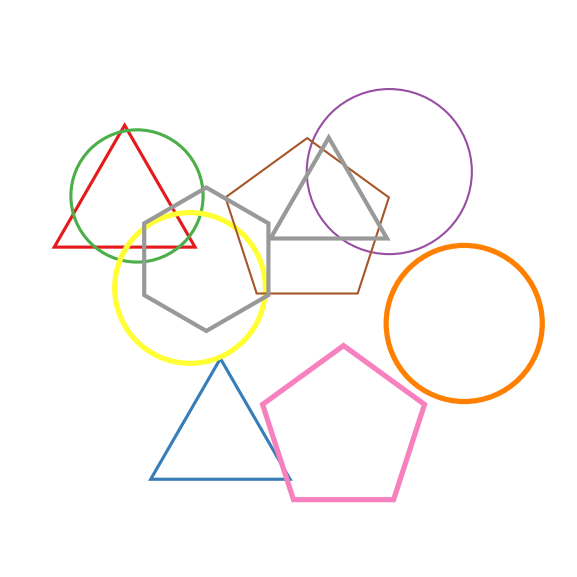[{"shape": "triangle", "thickness": 1.5, "radius": 0.7, "center": [0.216, 0.642]}, {"shape": "triangle", "thickness": 1.5, "radius": 0.7, "center": [0.382, 0.239]}, {"shape": "circle", "thickness": 1.5, "radius": 0.57, "center": [0.237, 0.66]}, {"shape": "circle", "thickness": 1, "radius": 0.71, "center": [0.674, 0.702]}, {"shape": "circle", "thickness": 2.5, "radius": 0.68, "center": [0.804, 0.439]}, {"shape": "circle", "thickness": 2.5, "radius": 0.65, "center": [0.329, 0.5]}, {"shape": "pentagon", "thickness": 1, "radius": 0.74, "center": [0.532, 0.611]}, {"shape": "pentagon", "thickness": 2.5, "radius": 0.74, "center": [0.595, 0.253]}, {"shape": "triangle", "thickness": 2, "radius": 0.58, "center": [0.569, 0.644]}, {"shape": "hexagon", "thickness": 2, "radius": 0.62, "center": [0.357, 0.55]}]